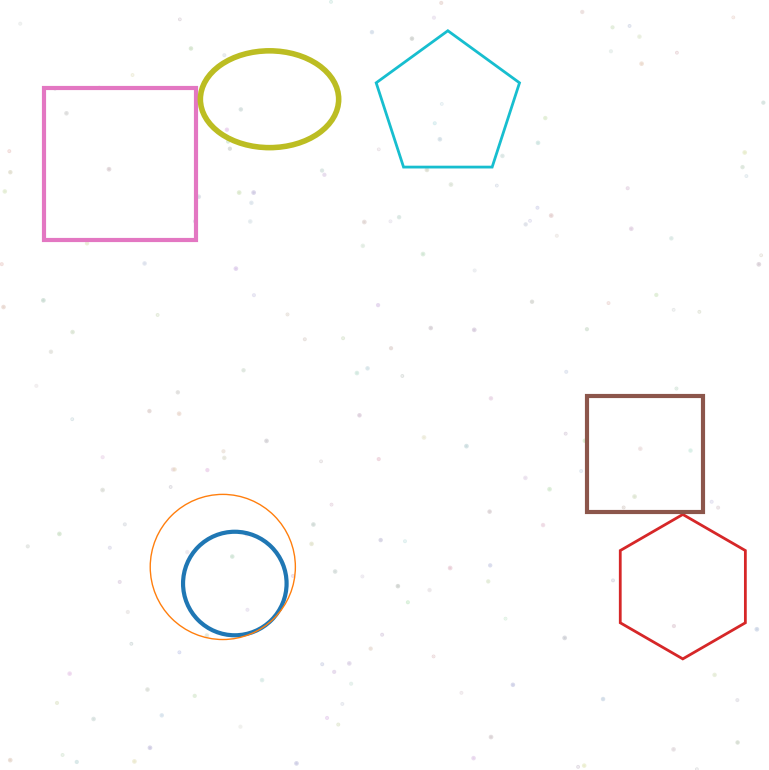[{"shape": "circle", "thickness": 1.5, "radius": 0.34, "center": [0.305, 0.242]}, {"shape": "circle", "thickness": 0.5, "radius": 0.47, "center": [0.289, 0.264]}, {"shape": "hexagon", "thickness": 1, "radius": 0.47, "center": [0.887, 0.238]}, {"shape": "square", "thickness": 1.5, "radius": 0.38, "center": [0.838, 0.41]}, {"shape": "square", "thickness": 1.5, "radius": 0.49, "center": [0.156, 0.787]}, {"shape": "oval", "thickness": 2, "radius": 0.45, "center": [0.35, 0.871]}, {"shape": "pentagon", "thickness": 1, "radius": 0.49, "center": [0.582, 0.862]}]